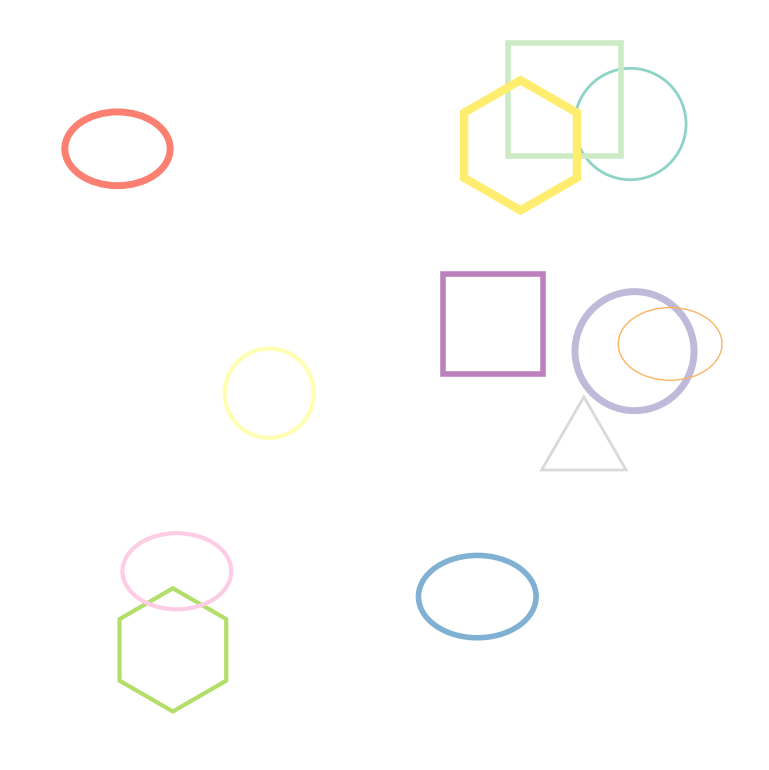[{"shape": "circle", "thickness": 1, "radius": 0.36, "center": [0.819, 0.839]}, {"shape": "circle", "thickness": 1.5, "radius": 0.29, "center": [0.35, 0.489]}, {"shape": "circle", "thickness": 2.5, "radius": 0.39, "center": [0.824, 0.544]}, {"shape": "oval", "thickness": 2.5, "radius": 0.34, "center": [0.153, 0.807]}, {"shape": "oval", "thickness": 2, "radius": 0.38, "center": [0.62, 0.225]}, {"shape": "oval", "thickness": 0.5, "radius": 0.34, "center": [0.87, 0.553]}, {"shape": "hexagon", "thickness": 1.5, "radius": 0.4, "center": [0.224, 0.156]}, {"shape": "oval", "thickness": 1.5, "radius": 0.35, "center": [0.23, 0.258]}, {"shape": "triangle", "thickness": 1, "radius": 0.32, "center": [0.758, 0.421]}, {"shape": "square", "thickness": 2, "radius": 0.32, "center": [0.64, 0.58]}, {"shape": "square", "thickness": 2, "radius": 0.37, "center": [0.733, 0.871]}, {"shape": "hexagon", "thickness": 3, "radius": 0.42, "center": [0.676, 0.811]}]